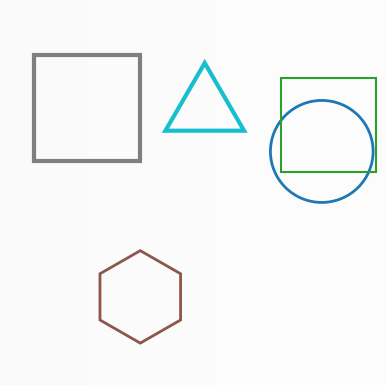[{"shape": "circle", "thickness": 2, "radius": 0.66, "center": [0.83, 0.607]}, {"shape": "square", "thickness": 1.5, "radius": 0.61, "center": [0.847, 0.674]}, {"shape": "hexagon", "thickness": 2, "radius": 0.6, "center": [0.362, 0.229]}, {"shape": "square", "thickness": 3, "radius": 0.68, "center": [0.225, 0.719]}, {"shape": "triangle", "thickness": 3, "radius": 0.59, "center": [0.528, 0.719]}]